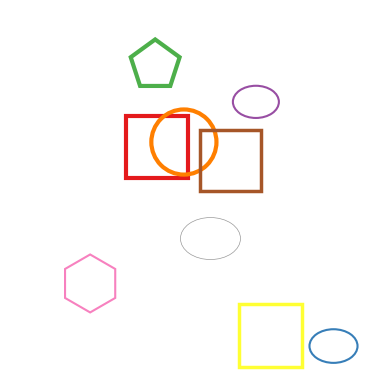[{"shape": "square", "thickness": 3, "radius": 0.41, "center": [0.408, 0.618]}, {"shape": "oval", "thickness": 1.5, "radius": 0.31, "center": [0.866, 0.101]}, {"shape": "pentagon", "thickness": 3, "radius": 0.33, "center": [0.403, 0.831]}, {"shape": "oval", "thickness": 1.5, "radius": 0.3, "center": [0.665, 0.735]}, {"shape": "circle", "thickness": 3, "radius": 0.42, "center": [0.478, 0.631]}, {"shape": "square", "thickness": 2.5, "radius": 0.41, "center": [0.703, 0.128]}, {"shape": "square", "thickness": 2.5, "radius": 0.39, "center": [0.598, 0.583]}, {"shape": "hexagon", "thickness": 1.5, "radius": 0.38, "center": [0.234, 0.264]}, {"shape": "oval", "thickness": 0.5, "radius": 0.39, "center": [0.547, 0.38]}]